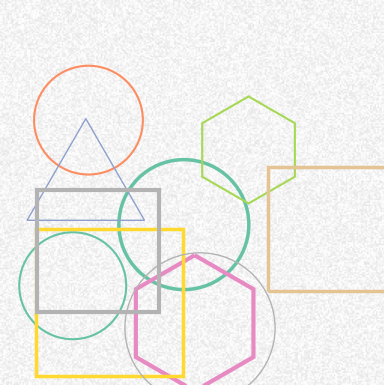[{"shape": "circle", "thickness": 2.5, "radius": 0.84, "center": [0.478, 0.417]}, {"shape": "circle", "thickness": 1.5, "radius": 0.69, "center": [0.189, 0.258]}, {"shape": "circle", "thickness": 1.5, "radius": 0.71, "center": [0.23, 0.688]}, {"shape": "triangle", "thickness": 1, "radius": 0.88, "center": [0.223, 0.516]}, {"shape": "hexagon", "thickness": 3, "radius": 0.88, "center": [0.506, 0.161]}, {"shape": "hexagon", "thickness": 1.5, "radius": 0.69, "center": [0.646, 0.61]}, {"shape": "square", "thickness": 2.5, "radius": 0.96, "center": [0.285, 0.214]}, {"shape": "square", "thickness": 2.5, "radius": 0.8, "center": [0.856, 0.405]}, {"shape": "square", "thickness": 3, "radius": 0.79, "center": [0.255, 0.347]}, {"shape": "circle", "thickness": 1, "radius": 0.98, "center": [0.519, 0.148]}]